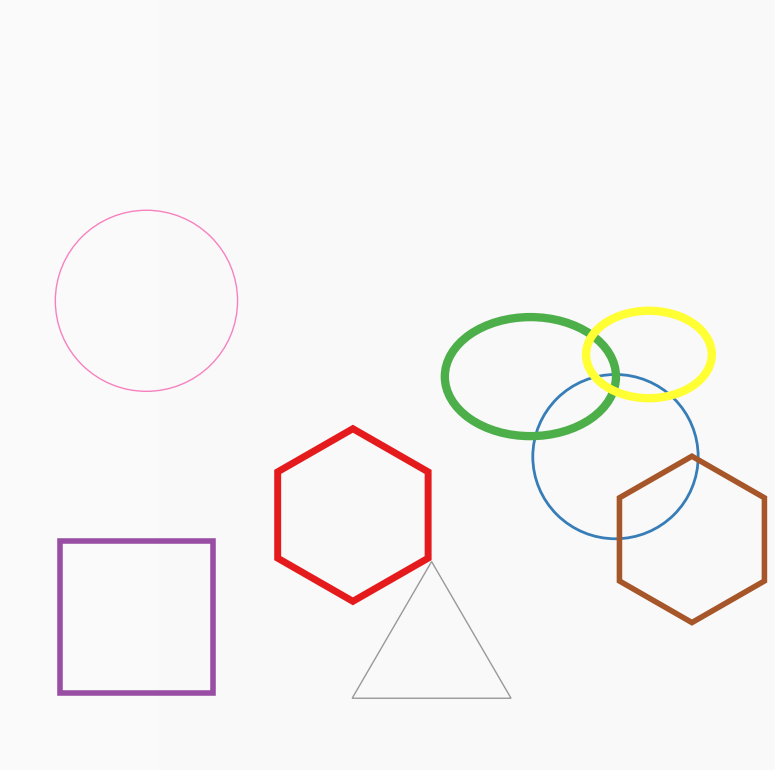[{"shape": "hexagon", "thickness": 2.5, "radius": 0.56, "center": [0.455, 0.331]}, {"shape": "circle", "thickness": 1, "radius": 0.53, "center": [0.794, 0.407]}, {"shape": "oval", "thickness": 3, "radius": 0.55, "center": [0.684, 0.511]}, {"shape": "square", "thickness": 2, "radius": 0.49, "center": [0.176, 0.199]}, {"shape": "oval", "thickness": 3, "radius": 0.41, "center": [0.837, 0.54]}, {"shape": "hexagon", "thickness": 2, "radius": 0.54, "center": [0.893, 0.299]}, {"shape": "circle", "thickness": 0.5, "radius": 0.59, "center": [0.189, 0.609]}, {"shape": "triangle", "thickness": 0.5, "radius": 0.59, "center": [0.557, 0.152]}]